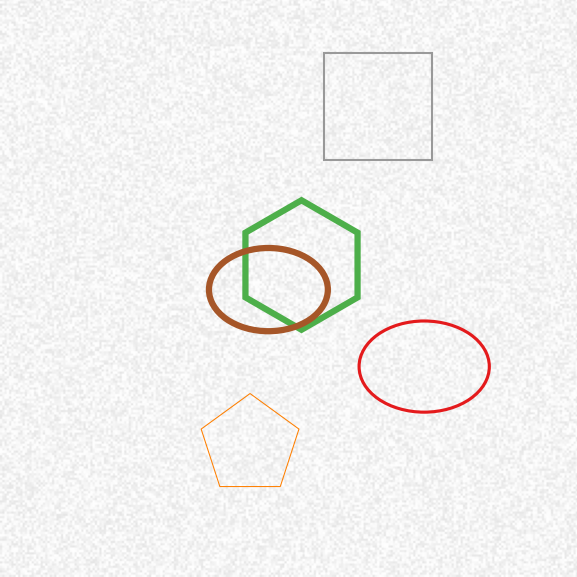[{"shape": "oval", "thickness": 1.5, "radius": 0.56, "center": [0.735, 0.364]}, {"shape": "hexagon", "thickness": 3, "radius": 0.56, "center": [0.522, 0.54]}, {"shape": "pentagon", "thickness": 0.5, "radius": 0.45, "center": [0.433, 0.229]}, {"shape": "oval", "thickness": 3, "radius": 0.51, "center": [0.465, 0.498]}, {"shape": "square", "thickness": 1, "radius": 0.47, "center": [0.655, 0.815]}]